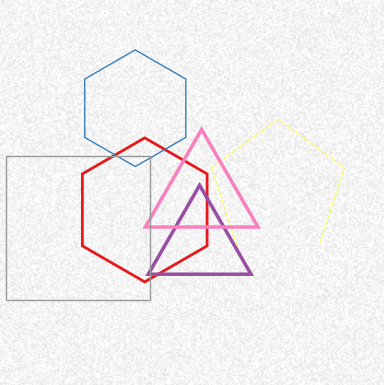[{"shape": "hexagon", "thickness": 2, "radius": 0.94, "center": [0.376, 0.455]}, {"shape": "hexagon", "thickness": 1, "radius": 0.76, "center": [0.351, 0.719]}, {"shape": "triangle", "thickness": 2.5, "radius": 0.77, "center": [0.519, 0.365]}, {"shape": "pentagon", "thickness": 0.5, "radius": 0.91, "center": [0.722, 0.509]}, {"shape": "triangle", "thickness": 2.5, "radius": 0.84, "center": [0.524, 0.495]}, {"shape": "square", "thickness": 1, "radius": 0.94, "center": [0.202, 0.407]}]